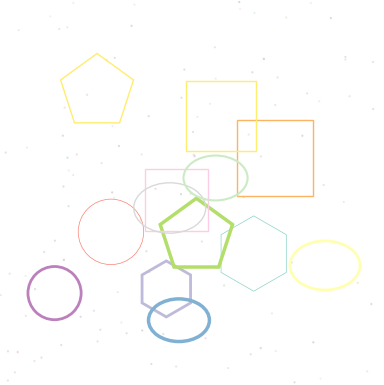[{"shape": "hexagon", "thickness": 0.5, "radius": 0.49, "center": [0.659, 0.341]}, {"shape": "oval", "thickness": 2, "radius": 0.46, "center": [0.844, 0.311]}, {"shape": "hexagon", "thickness": 2, "radius": 0.36, "center": [0.432, 0.25]}, {"shape": "circle", "thickness": 0.5, "radius": 0.43, "center": [0.288, 0.398]}, {"shape": "oval", "thickness": 2.5, "radius": 0.4, "center": [0.465, 0.168]}, {"shape": "square", "thickness": 1, "radius": 0.49, "center": [0.715, 0.591]}, {"shape": "pentagon", "thickness": 2.5, "radius": 0.49, "center": [0.51, 0.386]}, {"shape": "square", "thickness": 1, "radius": 0.41, "center": [0.459, 0.481]}, {"shape": "oval", "thickness": 1, "radius": 0.47, "center": [0.441, 0.46]}, {"shape": "circle", "thickness": 2, "radius": 0.35, "center": [0.142, 0.239]}, {"shape": "oval", "thickness": 1.5, "radius": 0.42, "center": [0.56, 0.538]}, {"shape": "pentagon", "thickness": 1, "radius": 0.5, "center": [0.252, 0.761]}, {"shape": "square", "thickness": 1, "radius": 0.45, "center": [0.575, 0.698]}]